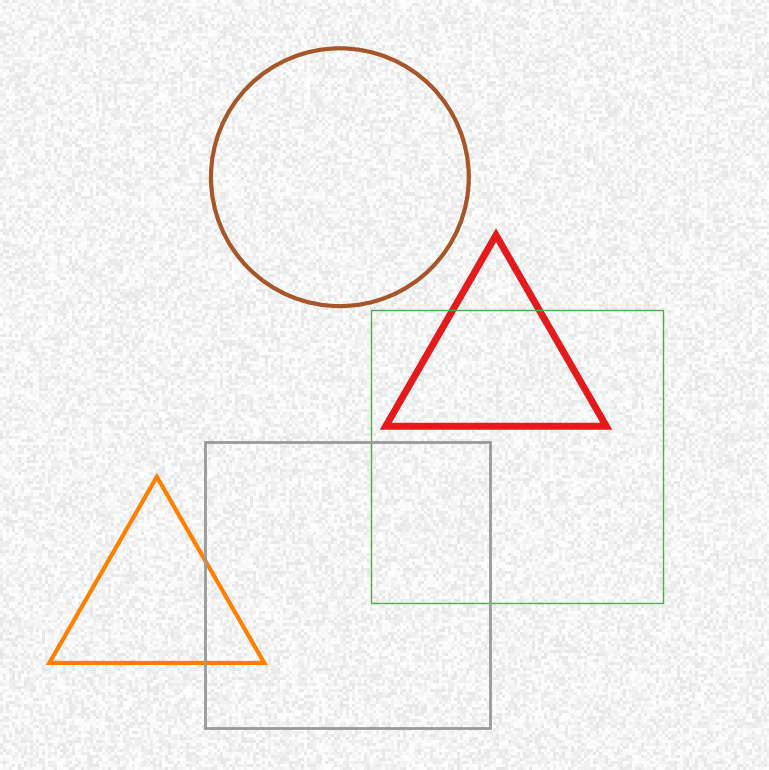[{"shape": "triangle", "thickness": 2.5, "radius": 0.83, "center": [0.644, 0.529]}, {"shape": "square", "thickness": 0.5, "radius": 0.95, "center": [0.672, 0.407]}, {"shape": "triangle", "thickness": 1.5, "radius": 0.81, "center": [0.204, 0.22]}, {"shape": "circle", "thickness": 1.5, "radius": 0.84, "center": [0.441, 0.77]}, {"shape": "square", "thickness": 1, "radius": 0.93, "center": [0.452, 0.24]}]